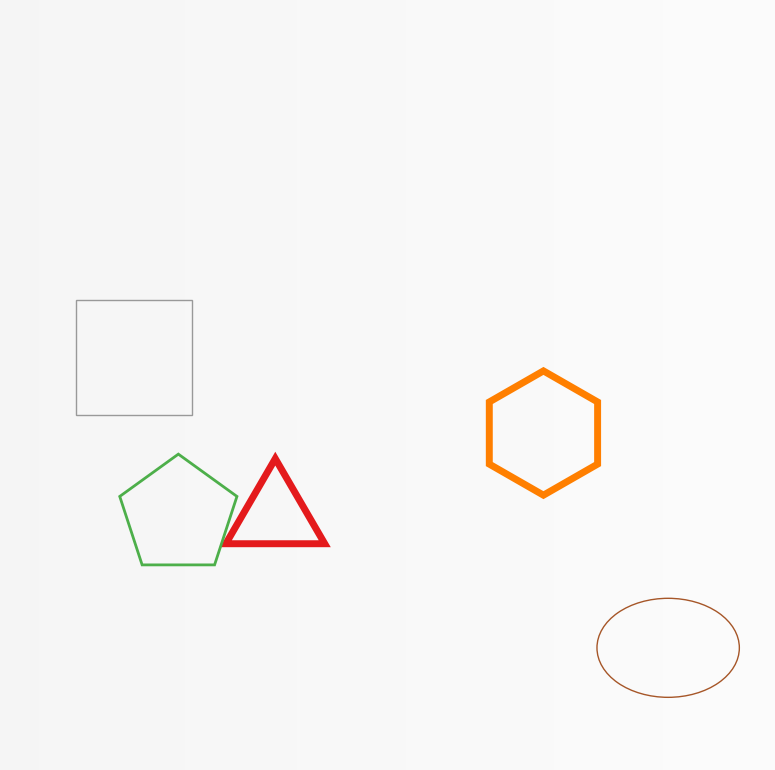[{"shape": "triangle", "thickness": 2.5, "radius": 0.37, "center": [0.355, 0.331]}, {"shape": "pentagon", "thickness": 1, "radius": 0.4, "center": [0.23, 0.331]}, {"shape": "hexagon", "thickness": 2.5, "radius": 0.4, "center": [0.701, 0.438]}, {"shape": "oval", "thickness": 0.5, "radius": 0.46, "center": [0.862, 0.159]}, {"shape": "square", "thickness": 0.5, "radius": 0.37, "center": [0.173, 0.535]}]